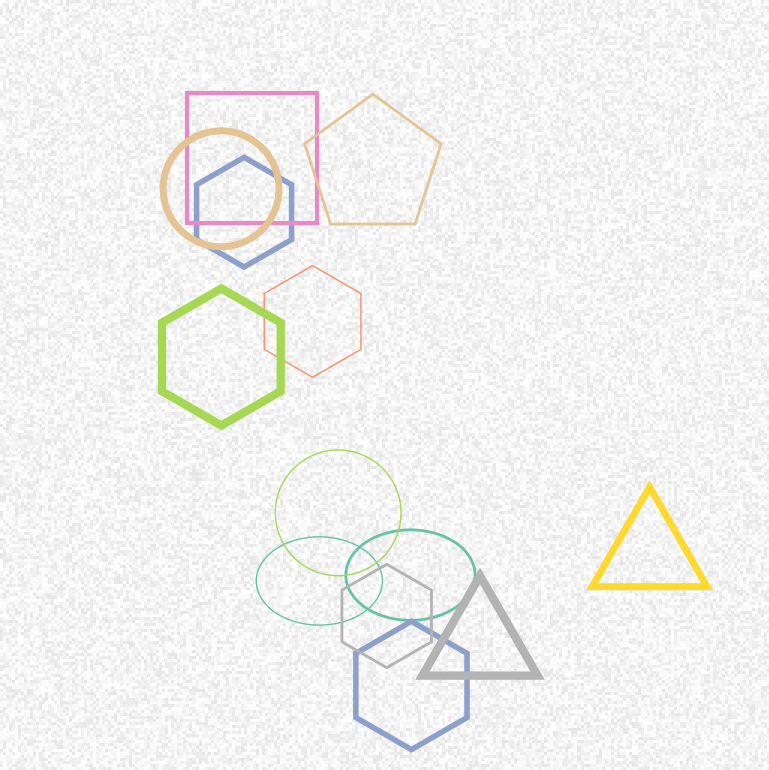[{"shape": "oval", "thickness": 0.5, "radius": 0.41, "center": [0.415, 0.246]}, {"shape": "oval", "thickness": 1, "radius": 0.42, "center": [0.533, 0.253]}, {"shape": "hexagon", "thickness": 0.5, "radius": 0.36, "center": [0.406, 0.583]}, {"shape": "hexagon", "thickness": 2, "radius": 0.42, "center": [0.534, 0.11]}, {"shape": "hexagon", "thickness": 2, "radius": 0.36, "center": [0.317, 0.724]}, {"shape": "square", "thickness": 1.5, "radius": 0.42, "center": [0.327, 0.795]}, {"shape": "circle", "thickness": 0.5, "radius": 0.41, "center": [0.439, 0.334]}, {"shape": "hexagon", "thickness": 3, "radius": 0.45, "center": [0.287, 0.536]}, {"shape": "triangle", "thickness": 2.5, "radius": 0.43, "center": [0.844, 0.281]}, {"shape": "pentagon", "thickness": 1, "radius": 0.47, "center": [0.484, 0.784]}, {"shape": "circle", "thickness": 2.5, "radius": 0.38, "center": [0.287, 0.755]}, {"shape": "hexagon", "thickness": 1, "radius": 0.34, "center": [0.502, 0.2]}, {"shape": "triangle", "thickness": 3, "radius": 0.43, "center": [0.623, 0.166]}]